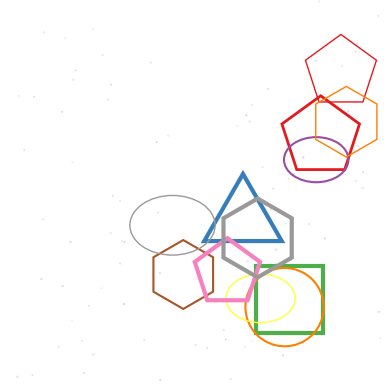[{"shape": "pentagon", "thickness": 1, "radius": 0.48, "center": [0.886, 0.814]}, {"shape": "pentagon", "thickness": 2, "radius": 0.53, "center": [0.833, 0.645]}, {"shape": "triangle", "thickness": 3, "radius": 0.58, "center": [0.631, 0.432]}, {"shape": "square", "thickness": 3, "radius": 0.43, "center": [0.751, 0.223]}, {"shape": "oval", "thickness": 1.5, "radius": 0.42, "center": [0.821, 0.585]}, {"shape": "hexagon", "thickness": 1, "radius": 0.46, "center": [0.9, 0.684]}, {"shape": "circle", "thickness": 1.5, "radius": 0.51, "center": [0.739, 0.202]}, {"shape": "oval", "thickness": 1, "radius": 0.45, "center": [0.677, 0.225]}, {"shape": "hexagon", "thickness": 1.5, "radius": 0.45, "center": [0.476, 0.287]}, {"shape": "pentagon", "thickness": 3, "radius": 0.45, "center": [0.591, 0.292]}, {"shape": "hexagon", "thickness": 3, "radius": 0.51, "center": [0.669, 0.382]}, {"shape": "oval", "thickness": 1, "radius": 0.55, "center": [0.448, 0.415]}]